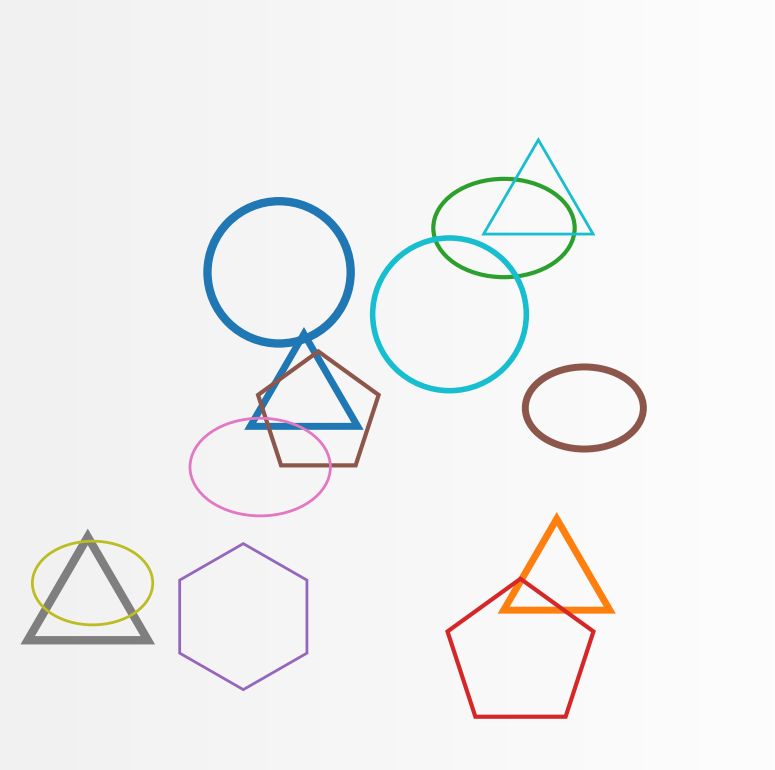[{"shape": "triangle", "thickness": 2.5, "radius": 0.4, "center": [0.392, 0.486]}, {"shape": "circle", "thickness": 3, "radius": 0.46, "center": [0.36, 0.646]}, {"shape": "triangle", "thickness": 2.5, "radius": 0.4, "center": [0.718, 0.247]}, {"shape": "oval", "thickness": 1.5, "radius": 0.46, "center": [0.65, 0.704]}, {"shape": "pentagon", "thickness": 1.5, "radius": 0.5, "center": [0.672, 0.149]}, {"shape": "hexagon", "thickness": 1, "radius": 0.47, "center": [0.314, 0.199]}, {"shape": "pentagon", "thickness": 1.5, "radius": 0.41, "center": [0.411, 0.462]}, {"shape": "oval", "thickness": 2.5, "radius": 0.38, "center": [0.754, 0.47]}, {"shape": "oval", "thickness": 1, "radius": 0.45, "center": [0.336, 0.393]}, {"shape": "triangle", "thickness": 3, "radius": 0.45, "center": [0.113, 0.213]}, {"shape": "oval", "thickness": 1, "radius": 0.39, "center": [0.119, 0.243]}, {"shape": "triangle", "thickness": 1, "radius": 0.41, "center": [0.695, 0.737]}, {"shape": "circle", "thickness": 2, "radius": 0.5, "center": [0.58, 0.592]}]